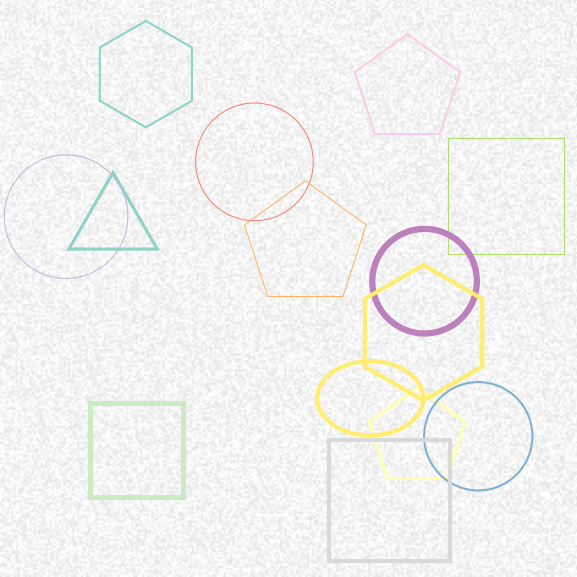[{"shape": "triangle", "thickness": 1.5, "radius": 0.44, "center": [0.196, 0.612]}, {"shape": "hexagon", "thickness": 1, "radius": 0.46, "center": [0.253, 0.871]}, {"shape": "pentagon", "thickness": 1.5, "radius": 0.43, "center": [0.722, 0.241]}, {"shape": "circle", "thickness": 0.5, "radius": 0.54, "center": [0.114, 0.624]}, {"shape": "circle", "thickness": 0.5, "radius": 0.51, "center": [0.441, 0.719]}, {"shape": "circle", "thickness": 1, "radius": 0.47, "center": [0.828, 0.244]}, {"shape": "pentagon", "thickness": 0.5, "radius": 0.55, "center": [0.529, 0.575]}, {"shape": "square", "thickness": 0.5, "radius": 0.5, "center": [0.876, 0.66]}, {"shape": "pentagon", "thickness": 1, "radius": 0.48, "center": [0.706, 0.844]}, {"shape": "square", "thickness": 2, "radius": 0.52, "center": [0.674, 0.133]}, {"shape": "circle", "thickness": 3, "radius": 0.45, "center": [0.735, 0.512]}, {"shape": "square", "thickness": 2.5, "radius": 0.41, "center": [0.236, 0.22]}, {"shape": "hexagon", "thickness": 2, "radius": 0.59, "center": [0.733, 0.423]}, {"shape": "oval", "thickness": 2, "radius": 0.46, "center": [0.641, 0.309]}]